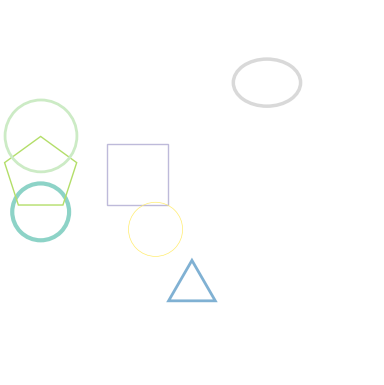[{"shape": "circle", "thickness": 3, "radius": 0.37, "center": [0.106, 0.45]}, {"shape": "square", "thickness": 1, "radius": 0.39, "center": [0.357, 0.547]}, {"shape": "triangle", "thickness": 2, "radius": 0.35, "center": [0.499, 0.254]}, {"shape": "pentagon", "thickness": 1, "radius": 0.49, "center": [0.106, 0.547]}, {"shape": "oval", "thickness": 2.5, "radius": 0.44, "center": [0.693, 0.785]}, {"shape": "circle", "thickness": 2, "radius": 0.47, "center": [0.106, 0.647]}, {"shape": "circle", "thickness": 0.5, "radius": 0.35, "center": [0.404, 0.404]}]